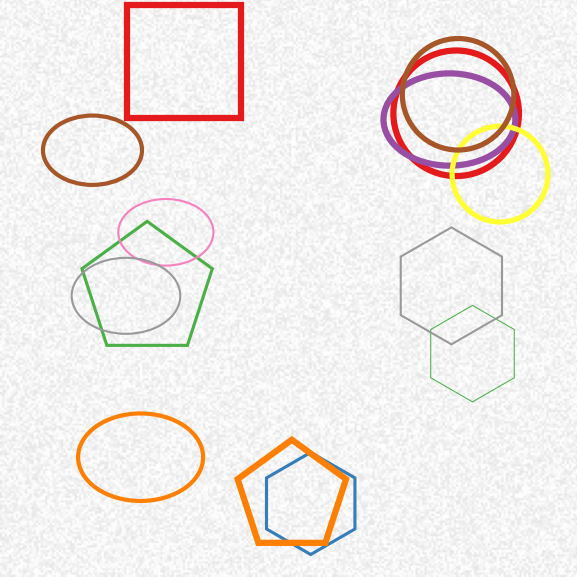[{"shape": "circle", "thickness": 3, "radius": 0.54, "center": [0.79, 0.803]}, {"shape": "square", "thickness": 3, "radius": 0.49, "center": [0.318, 0.892]}, {"shape": "hexagon", "thickness": 1.5, "radius": 0.44, "center": [0.538, 0.127]}, {"shape": "hexagon", "thickness": 0.5, "radius": 0.42, "center": [0.818, 0.387]}, {"shape": "pentagon", "thickness": 1.5, "radius": 0.59, "center": [0.255, 0.497]}, {"shape": "oval", "thickness": 3, "radius": 0.57, "center": [0.778, 0.792]}, {"shape": "oval", "thickness": 2, "radius": 0.54, "center": [0.243, 0.207]}, {"shape": "pentagon", "thickness": 3, "radius": 0.49, "center": [0.505, 0.139]}, {"shape": "circle", "thickness": 2.5, "radius": 0.41, "center": [0.866, 0.698]}, {"shape": "circle", "thickness": 2.5, "radius": 0.48, "center": [0.793, 0.836]}, {"shape": "oval", "thickness": 2, "radius": 0.43, "center": [0.16, 0.739]}, {"shape": "oval", "thickness": 1, "radius": 0.41, "center": [0.287, 0.597]}, {"shape": "oval", "thickness": 1, "radius": 0.47, "center": [0.218, 0.487]}, {"shape": "hexagon", "thickness": 1, "radius": 0.51, "center": [0.782, 0.504]}]